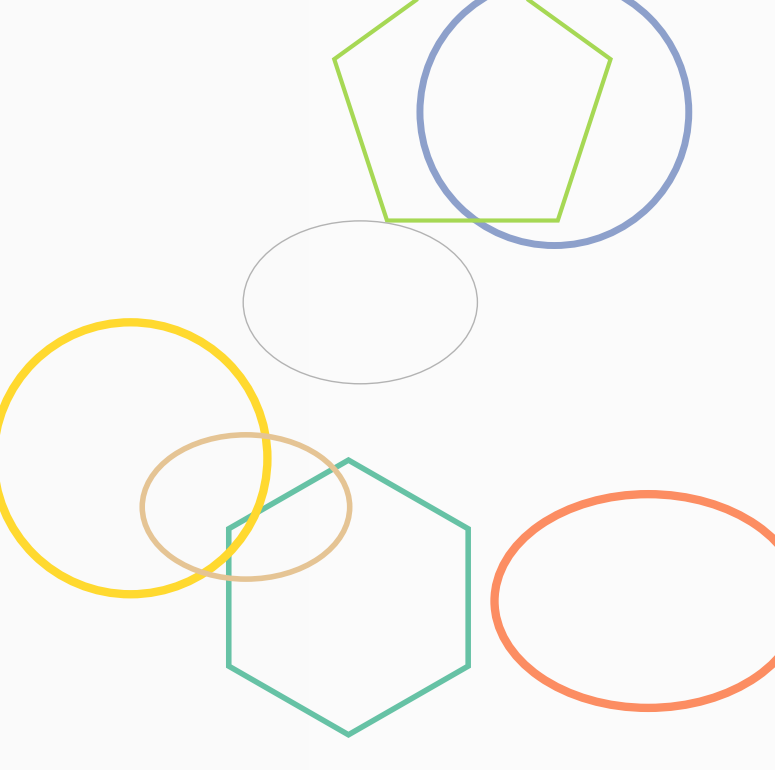[{"shape": "hexagon", "thickness": 2, "radius": 0.89, "center": [0.45, 0.224]}, {"shape": "oval", "thickness": 3, "radius": 0.99, "center": [0.836, 0.219]}, {"shape": "circle", "thickness": 2.5, "radius": 0.87, "center": [0.715, 0.855]}, {"shape": "pentagon", "thickness": 1.5, "radius": 0.94, "center": [0.61, 0.865]}, {"shape": "circle", "thickness": 3, "radius": 0.88, "center": [0.168, 0.405]}, {"shape": "oval", "thickness": 2, "radius": 0.67, "center": [0.317, 0.342]}, {"shape": "oval", "thickness": 0.5, "radius": 0.76, "center": [0.465, 0.607]}]